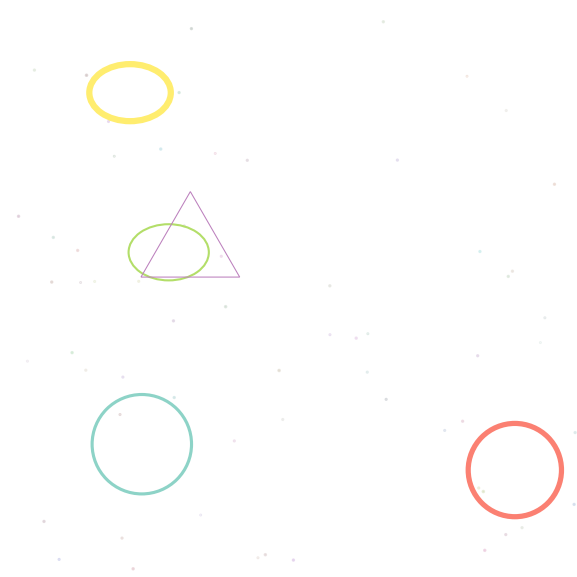[{"shape": "circle", "thickness": 1.5, "radius": 0.43, "center": [0.246, 0.23]}, {"shape": "circle", "thickness": 2.5, "radius": 0.4, "center": [0.892, 0.185]}, {"shape": "oval", "thickness": 1, "radius": 0.35, "center": [0.292, 0.562]}, {"shape": "triangle", "thickness": 0.5, "radius": 0.49, "center": [0.33, 0.569]}, {"shape": "oval", "thickness": 3, "radius": 0.35, "center": [0.225, 0.839]}]